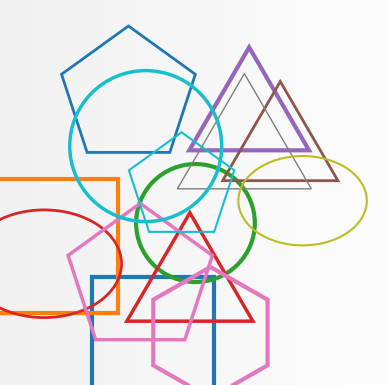[{"shape": "square", "thickness": 3, "radius": 0.79, "center": [0.395, 0.123]}, {"shape": "pentagon", "thickness": 2, "radius": 0.91, "center": [0.331, 0.751]}, {"shape": "square", "thickness": 3, "radius": 0.87, "center": [0.13, 0.361]}, {"shape": "circle", "thickness": 3, "radius": 0.77, "center": [0.504, 0.421]}, {"shape": "triangle", "thickness": 2.5, "radius": 0.94, "center": [0.49, 0.26]}, {"shape": "oval", "thickness": 2, "radius": 1.0, "center": [0.114, 0.315]}, {"shape": "triangle", "thickness": 3, "radius": 0.89, "center": [0.643, 0.699]}, {"shape": "triangle", "thickness": 2, "radius": 0.86, "center": [0.723, 0.617]}, {"shape": "pentagon", "thickness": 2.5, "radius": 0.98, "center": [0.362, 0.276]}, {"shape": "hexagon", "thickness": 3, "radius": 0.85, "center": [0.543, 0.136]}, {"shape": "triangle", "thickness": 1, "radius": 1.0, "center": [0.631, 0.609]}, {"shape": "oval", "thickness": 1.5, "radius": 0.83, "center": [0.781, 0.479]}, {"shape": "pentagon", "thickness": 1.5, "radius": 0.71, "center": [0.469, 0.513]}, {"shape": "circle", "thickness": 2.5, "radius": 0.98, "center": [0.376, 0.621]}]